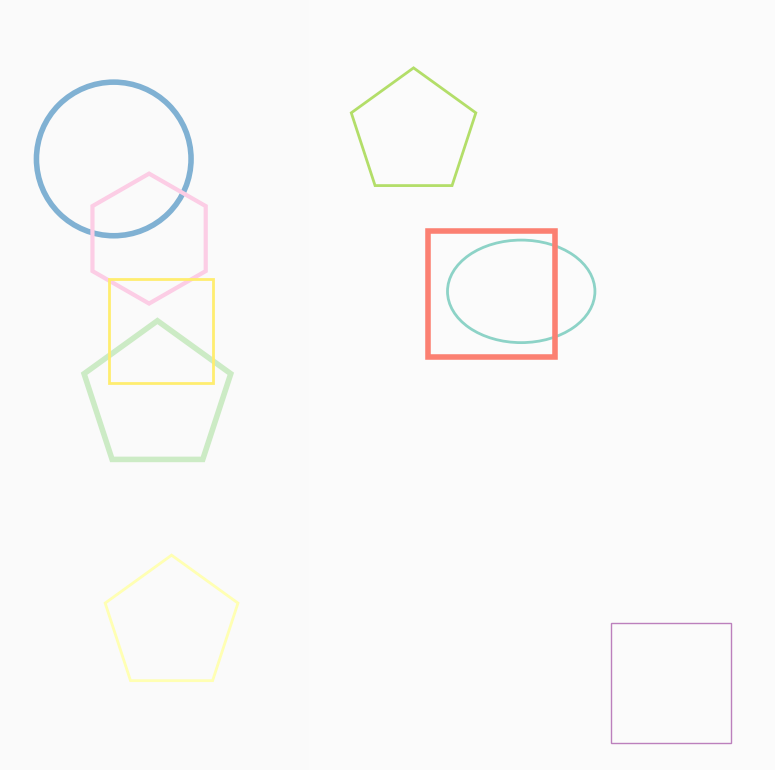[{"shape": "oval", "thickness": 1, "radius": 0.48, "center": [0.673, 0.622]}, {"shape": "pentagon", "thickness": 1, "radius": 0.45, "center": [0.221, 0.189]}, {"shape": "square", "thickness": 2, "radius": 0.41, "center": [0.634, 0.618]}, {"shape": "circle", "thickness": 2, "radius": 0.5, "center": [0.147, 0.794]}, {"shape": "pentagon", "thickness": 1, "radius": 0.42, "center": [0.534, 0.827]}, {"shape": "hexagon", "thickness": 1.5, "radius": 0.42, "center": [0.192, 0.69]}, {"shape": "square", "thickness": 0.5, "radius": 0.39, "center": [0.866, 0.113]}, {"shape": "pentagon", "thickness": 2, "radius": 0.5, "center": [0.203, 0.484]}, {"shape": "square", "thickness": 1, "radius": 0.34, "center": [0.208, 0.57]}]